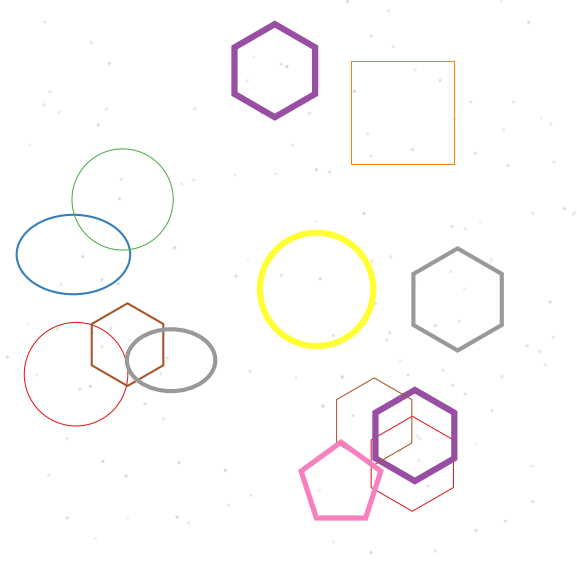[{"shape": "circle", "thickness": 0.5, "radius": 0.45, "center": [0.132, 0.351]}, {"shape": "hexagon", "thickness": 0.5, "radius": 0.41, "center": [0.714, 0.196]}, {"shape": "oval", "thickness": 1, "radius": 0.49, "center": [0.127, 0.558]}, {"shape": "circle", "thickness": 0.5, "radius": 0.44, "center": [0.212, 0.654]}, {"shape": "hexagon", "thickness": 3, "radius": 0.39, "center": [0.718, 0.245]}, {"shape": "hexagon", "thickness": 3, "radius": 0.4, "center": [0.476, 0.877]}, {"shape": "square", "thickness": 0.5, "radius": 0.45, "center": [0.697, 0.805]}, {"shape": "circle", "thickness": 3, "radius": 0.49, "center": [0.548, 0.498]}, {"shape": "hexagon", "thickness": 1, "radius": 0.36, "center": [0.221, 0.402]}, {"shape": "hexagon", "thickness": 0.5, "radius": 0.38, "center": [0.648, 0.27]}, {"shape": "pentagon", "thickness": 2.5, "radius": 0.36, "center": [0.59, 0.161]}, {"shape": "oval", "thickness": 2, "radius": 0.38, "center": [0.296, 0.375]}, {"shape": "hexagon", "thickness": 2, "radius": 0.44, "center": [0.792, 0.481]}]